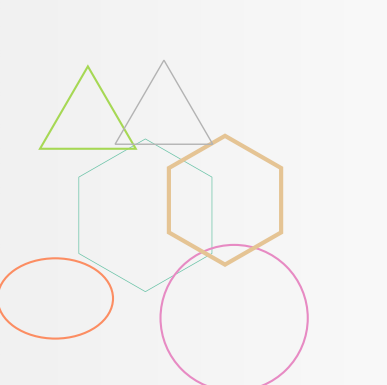[{"shape": "hexagon", "thickness": 0.5, "radius": 0.99, "center": [0.375, 0.441]}, {"shape": "oval", "thickness": 1.5, "radius": 0.74, "center": [0.143, 0.225]}, {"shape": "circle", "thickness": 1.5, "radius": 0.95, "center": [0.604, 0.174]}, {"shape": "triangle", "thickness": 1.5, "radius": 0.71, "center": [0.227, 0.685]}, {"shape": "hexagon", "thickness": 3, "radius": 0.84, "center": [0.581, 0.48]}, {"shape": "triangle", "thickness": 1, "radius": 0.73, "center": [0.423, 0.698]}]